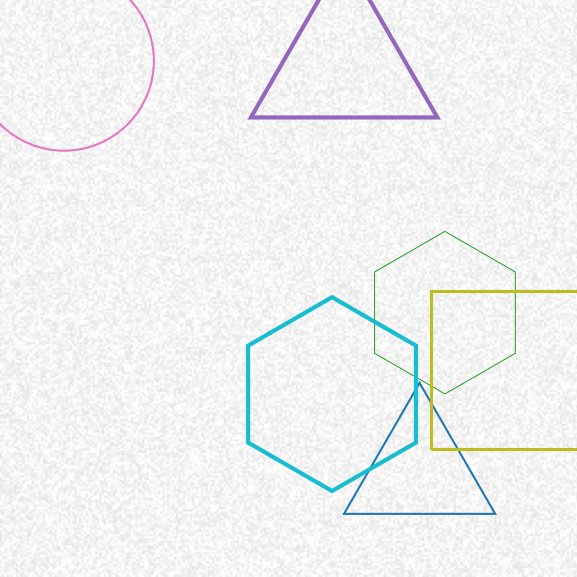[{"shape": "triangle", "thickness": 1, "radius": 0.76, "center": [0.727, 0.185]}, {"shape": "hexagon", "thickness": 0.5, "radius": 0.7, "center": [0.77, 0.458]}, {"shape": "triangle", "thickness": 2, "radius": 0.93, "center": [0.596, 0.889]}, {"shape": "circle", "thickness": 1, "radius": 0.78, "center": [0.111, 0.894]}, {"shape": "square", "thickness": 1.5, "radius": 0.68, "center": [0.883, 0.358]}, {"shape": "hexagon", "thickness": 2, "radius": 0.84, "center": [0.575, 0.317]}]